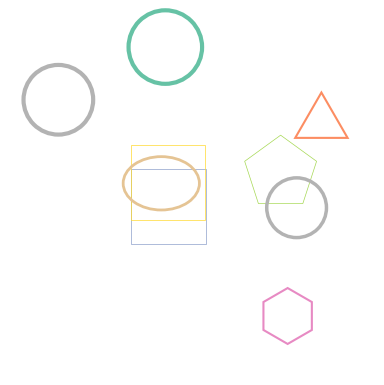[{"shape": "circle", "thickness": 3, "radius": 0.48, "center": [0.429, 0.878]}, {"shape": "triangle", "thickness": 1.5, "radius": 0.39, "center": [0.835, 0.681]}, {"shape": "square", "thickness": 0.5, "radius": 0.49, "center": [0.437, 0.465]}, {"shape": "hexagon", "thickness": 1.5, "radius": 0.36, "center": [0.747, 0.179]}, {"shape": "pentagon", "thickness": 0.5, "radius": 0.49, "center": [0.729, 0.551]}, {"shape": "square", "thickness": 0.5, "radius": 0.48, "center": [0.437, 0.526]}, {"shape": "oval", "thickness": 2, "radius": 0.5, "center": [0.419, 0.524]}, {"shape": "circle", "thickness": 3, "radius": 0.45, "center": [0.152, 0.741]}, {"shape": "circle", "thickness": 2.5, "radius": 0.39, "center": [0.77, 0.46]}]